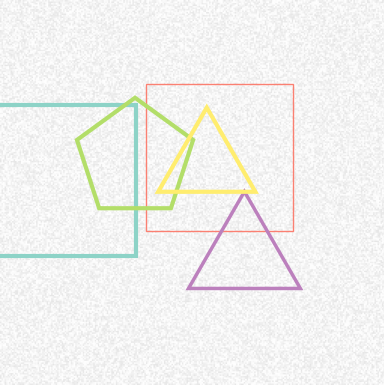[{"shape": "square", "thickness": 3, "radius": 0.98, "center": [0.157, 0.531]}, {"shape": "square", "thickness": 1, "radius": 0.95, "center": [0.57, 0.592]}, {"shape": "pentagon", "thickness": 3, "radius": 0.79, "center": [0.351, 0.587]}, {"shape": "triangle", "thickness": 2.5, "radius": 0.84, "center": [0.635, 0.335]}, {"shape": "triangle", "thickness": 3, "radius": 0.73, "center": [0.537, 0.575]}]